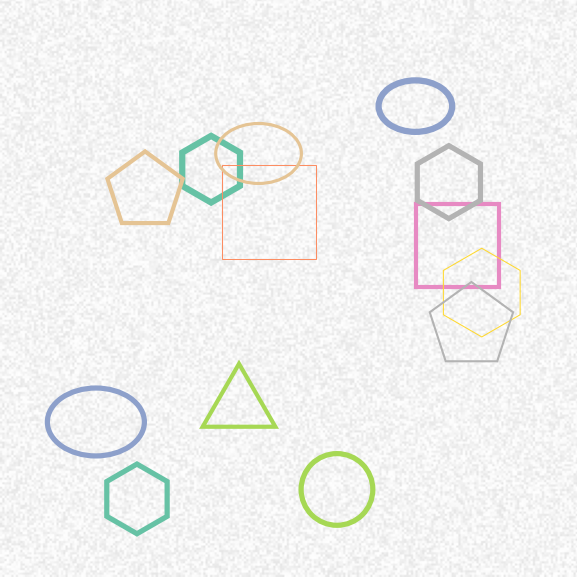[{"shape": "hexagon", "thickness": 3, "radius": 0.29, "center": [0.366, 0.706]}, {"shape": "hexagon", "thickness": 2.5, "radius": 0.3, "center": [0.237, 0.135]}, {"shape": "square", "thickness": 0.5, "radius": 0.41, "center": [0.465, 0.633]}, {"shape": "oval", "thickness": 2.5, "radius": 0.42, "center": [0.166, 0.268]}, {"shape": "oval", "thickness": 3, "radius": 0.32, "center": [0.719, 0.815]}, {"shape": "square", "thickness": 2, "radius": 0.36, "center": [0.793, 0.574]}, {"shape": "circle", "thickness": 2.5, "radius": 0.31, "center": [0.583, 0.152]}, {"shape": "triangle", "thickness": 2, "radius": 0.36, "center": [0.414, 0.297]}, {"shape": "hexagon", "thickness": 0.5, "radius": 0.38, "center": [0.834, 0.492]}, {"shape": "oval", "thickness": 1.5, "radius": 0.37, "center": [0.448, 0.733]}, {"shape": "pentagon", "thickness": 2, "radius": 0.34, "center": [0.251, 0.668]}, {"shape": "pentagon", "thickness": 1, "radius": 0.38, "center": [0.816, 0.435]}, {"shape": "hexagon", "thickness": 2.5, "radius": 0.32, "center": [0.777, 0.684]}]